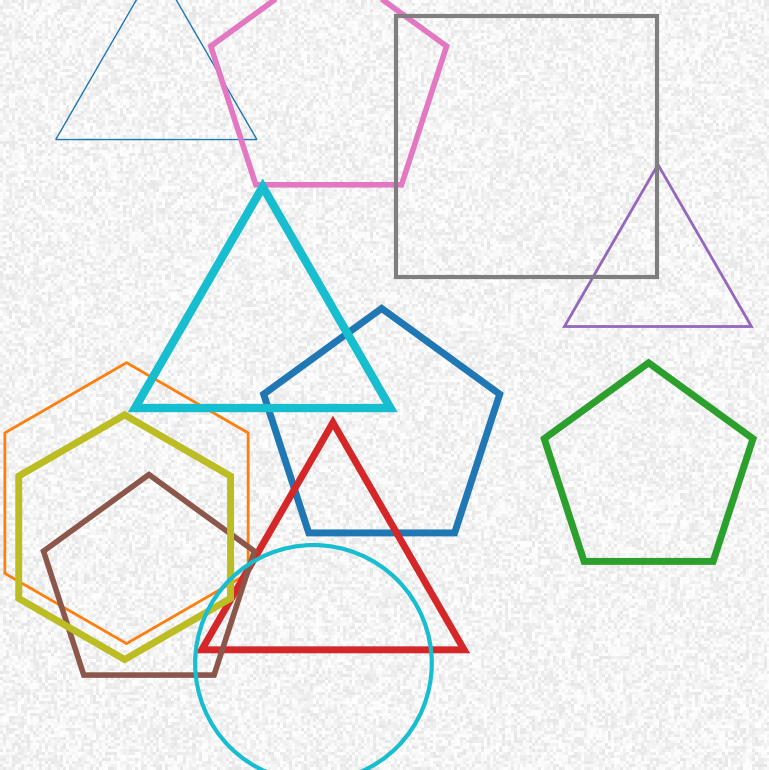[{"shape": "triangle", "thickness": 0.5, "radius": 0.75, "center": [0.203, 0.894]}, {"shape": "pentagon", "thickness": 2.5, "radius": 0.81, "center": [0.496, 0.438]}, {"shape": "hexagon", "thickness": 1, "radius": 0.91, "center": [0.164, 0.347]}, {"shape": "pentagon", "thickness": 2.5, "radius": 0.71, "center": [0.842, 0.386]}, {"shape": "triangle", "thickness": 2.5, "radius": 0.98, "center": [0.432, 0.254]}, {"shape": "triangle", "thickness": 1, "radius": 0.7, "center": [0.854, 0.646]}, {"shape": "pentagon", "thickness": 2, "radius": 0.72, "center": [0.193, 0.24]}, {"shape": "pentagon", "thickness": 2, "radius": 0.81, "center": [0.427, 0.89]}, {"shape": "square", "thickness": 1.5, "radius": 0.85, "center": [0.684, 0.81]}, {"shape": "hexagon", "thickness": 2.5, "radius": 0.79, "center": [0.162, 0.302]}, {"shape": "circle", "thickness": 1.5, "radius": 0.77, "center": [0.407, 0.138]}, {"shape": "triangle", "thickness": 3, "radius": 0.96, "center": [0.341, 0.566]}]